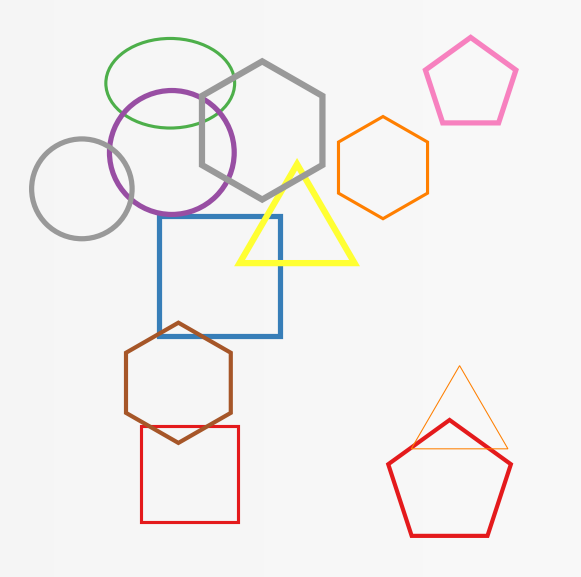[{"shape": "pentagon", "thickness": 2, "radius": 0.55, "center": [0.773, 0.161]}, {"shape": "square", "thickness": 1.5, "radius": 0.42, "center": [0.326, 0.178]}, {"shape": "square", "thickness": 2.5, "radius": 0.52, "center": [0.377, 0.521]}, {"shape": "oval", "thickness": 1.5, "radius": 0.55, "center": [0.293, 0.855]}, {"shape": "circle", "thickness": 2.5, "radius": 0.54, "center": [0.296, 0.735]}, {"shape": "hexagon", "thickness": 1.5, "radius": 0.44, "center": [0.659, 0.709]}, {"shape": "triangle", "thickness": 0.5, "radius": 0.48, "center": [0.791, 0.27]}, {"shape": "triangle", "thickness": 3, "radius": 0.57, "center": [0.511, 0.601]}, {"shape": "hexagon", "thickness": 2, "radius": 0.52, "center": [0.307, 0.336]}, {"shape": "pentagon", "thickness": 2.5, "radius": 0.41, "center": [0.81, 0.853]}, {"shape": "circle", "thickness": 2.5, "radius": 0.43, "center": [0.141, 0.672]}, {"shape": "hexagon", "thickness": 3, "radius": 0.6, "center": [0.451, 0.773]}]